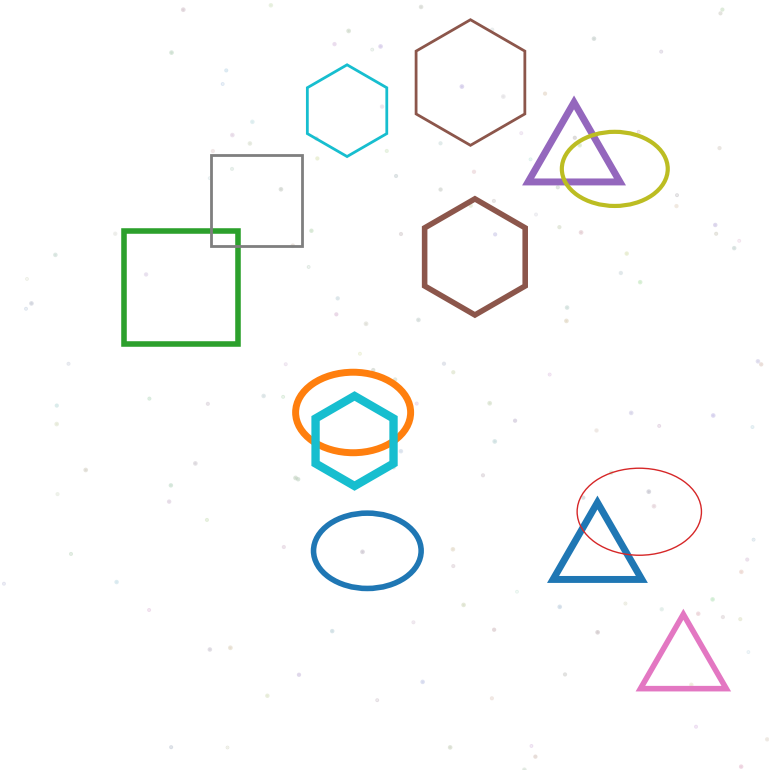[{"shape": "triangle", "thickness": 2.5, "radius": 0.33, "center": [0.776, 0.281]}, {"shape": "oval", "thickness": 2, "radius": 0.35, "center": [0.477, 0.285]}, {"shape": "oval", "thickness": 2.5, "radius": 0.37, "center": [0.459, 0.464]}, {"shape": "square", "thickness": 2, "radius": 0.37, "center": [0.235, 0.627]}, {"shape": "oval", "thickness": 0.5, "radius": 0.4, "center": [0.83, 0.335]}, {"shape": "triangle", "thickness": 2.5, "radius": 0.34, "center": [0.746, 0.798]}, {"shape": "hexagon", "thickness": 2, "radius": 0.38, "center": [0.617, 0.666]}, {"shape": "hexagon", "thickness": 1, "radius": 0.41, "center": [0.611, 0.893]}, {"shape": "triangle", "thickness": 2, "radius": 0.32, "center": [0.887, 0.138]}, {"shape": "square", "thickness": 1, "radius": 0.3, "center": [0.333, 0.74]}, {"shape": "oval", "thickness": 1.5, "radius": 0.34, "center": [0.798, 0.781]}, {"shape": "hexagon", "thickness": 3, "radius": 0.29, "center": [0.46, 0.427]}, {"shape": "hexagon", "thickness": 1, "radius": 0.3, "center": [0.451, 0.856]}]